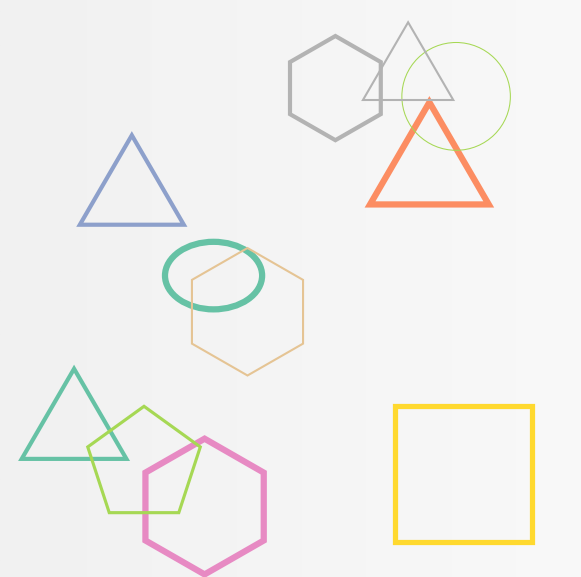[{"shape": "oval", "thickness": 3, "radius": 0.42, "center": [0.367, 0.522]}, {"shape": "triangle", "thickness": 2, "radius": 0.52, "center": [0.127, 0.257]}, {"shape": "triangle", "thickness": 3, "radius": 0.59, "center": [0.739, 0.704]}, {"shape": "triangle", "thickness": 2, "radius": 0.52, "center": [0.227, 0.662]}, {"shape": "hexagon", "thickness": 3, "radius": 0.59, "center": [0.352, 0.122]}, {"shape": "circle", "thickness": 0.5, "radius": 0.47, "center": [0.785, 0.832]}, {"shape": "pentagon", "thickness": 1.5, "radius": 0.51, "center": [0.248, 0.194]}, {"shape": "square", "thickness": 2.5, "radius": 0.59, "center": [0.797, 0.178]}, {"shape": "hexagon", "thickness": 1, "radius": 0.55, "center": [0.426, 0.459]}, {"shape": "triangle", "thickness": 1, "radius": 0.45, "center": [0.702, 0.871]}, {"shape": "hexagon", "thickness": 2, "radius": 0.45, "center": [0.577, 0.847]}]